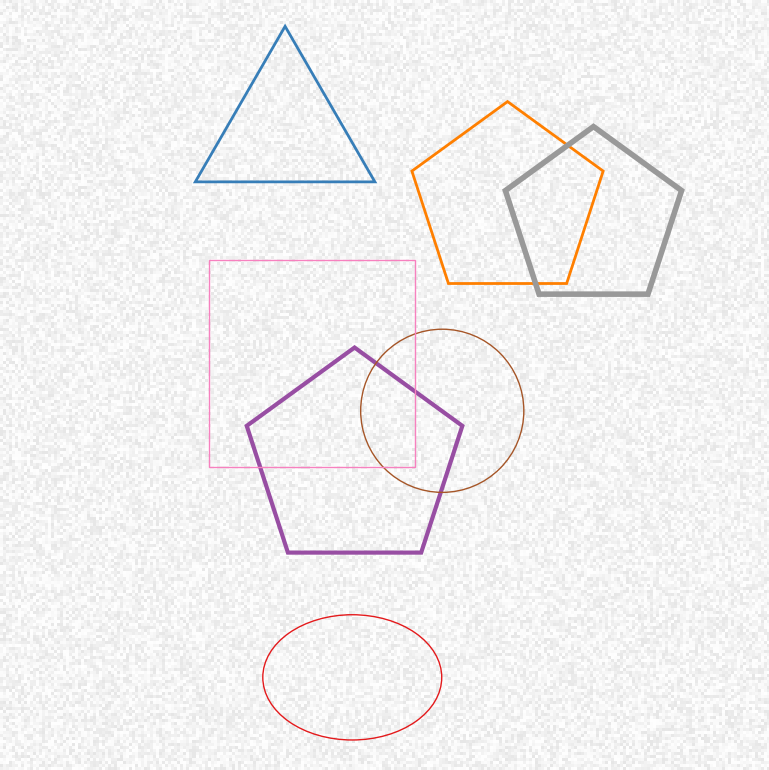[{"shape": "oval", "thickness": 0.5, "radius": 0.58, "center": [0.457, 0.12]}, {"shape": "triangle", "thickness": 1, "radius": 0.67, "center": [0.37, 0.831]}, {"shape": "pentagon", "thickness": 1.5, "radius": 0.74, "center": [0.46, 0.401]}, {"shape": "pentagon", "thickness": 1, "radius": 0.65, "center": [0.659, 0.737]}, {"shape": "circle", "thickness": 0.5, "radius": 0.53, "center": [0.574, 0.466]}, {"shape": "square", "thickness": 0.5, "radius": 0.67, "center": [0.405, 0.528]}, {"shape": "pentagon", "thickness": 2, "radius": 0.6, "center": [0.771, 0.715]}]